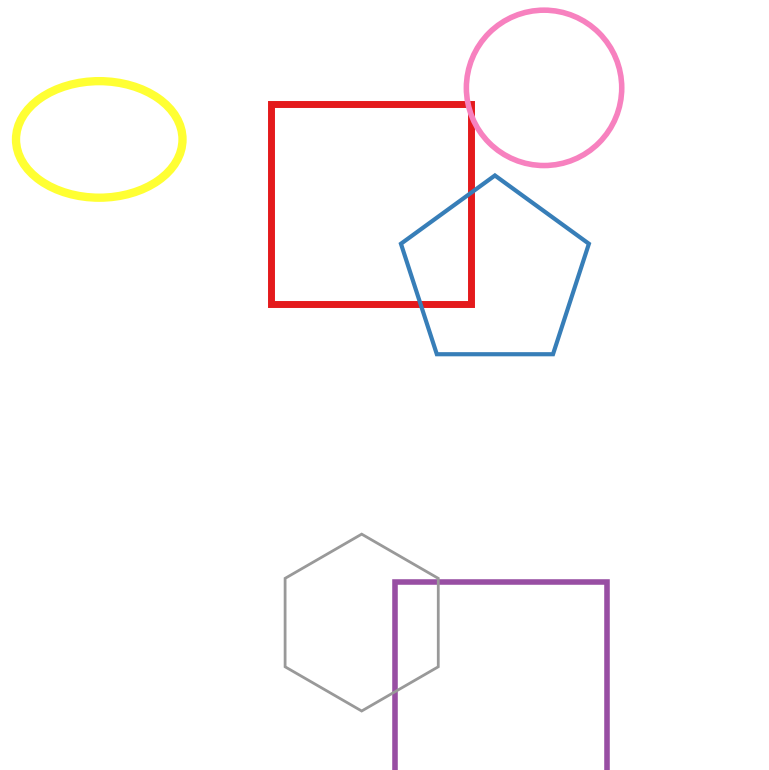[{"shape": "square", "thickness": 2.5, "radius": 0.65, "center": [0.482, 0.735]}, {"shape": "pentagon", "thickness": 1.5, "radius": 0.64, "center": [0.643, 0.644]}, {"shape": "square", "thickness": 2, "radius": 0.69, "center": [0.65, 0.107]}, {"shape": "oval", "thickness": 3, "radius": 0.54, "center": [0.129, 0.819]}, {"shape": "circle", "thickness": 2, "radius": 0.5, "center": [0.707, 0.886]}, {"shape": "hexagon", "thickness": 1, "radius": 0.57, "center": [0.47, 0.191]}]